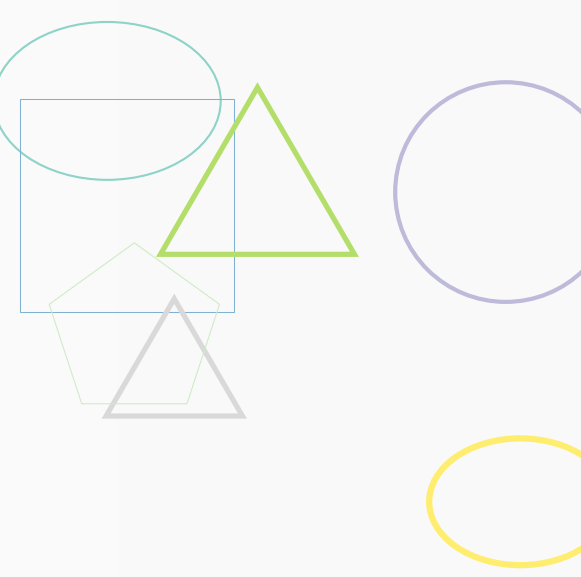[{"shape": "oval", "thickness": 1, "radius": 0.98, "center": [0.184, 0.824]}, {"shape": "circle", "thickness": 2, "radius": 0.95, "center": [0.87, 0.667]}, {"shape": "square", "thickness": 0.5, "radius": 0.92, "center": [0.218, 0.644]}, {"shape": "triangle", "thickness": 2.5, "radius": 0.96, "center": [0.443, 0.655]}, {"shape": "triangle", "thickness": 2.5, "radius": 0.68, "center": [0.3, 0.346]}, {"shape": "pentagon", "thickness": 0.5, "radius": 0.77, "center": [0.231, 0.425]}, {"shape": "oval", "thickness": 3, "radius": 0.78, "center": [0.895, 0.13]}]